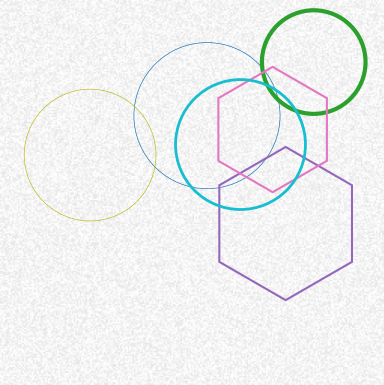[{"shape": "circle", "thickness": 0.5, "radius": 0.95, "center": [0.538, 0.7]}, {"shape": "circle", "thickness": 3, "radius": 0.67, "center": [0.815, 0.839]}, {"shape": "hexagon", "thickness": 1.5, "radius": 0.99, "center": [0.742, 0.419]}, {"shape": "hexagon", "thickness": 1.5, "radius": 0.81, "center": [0.708, 0.664]}, {"shape": "circle", "thickness": 0.5, "radius": 0.86, "center": [0.234, 0.597]}, {"shape": "circle", "thickness": 2, "radius": 0.84, "center": [0.625, 0.625]}]